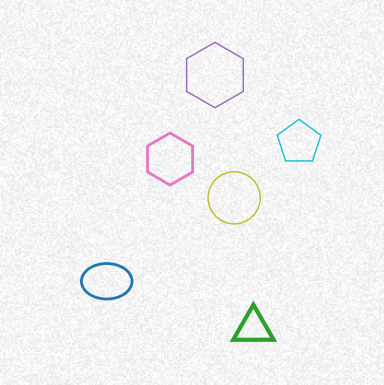[{"shape": "oval", "thickness": 2, "radius": 0.33, "center": [0.277, 0.269]}, {"shape": "triangle", "thickness": 3, "radius": 0.3, "center": [0.658, 0.148]}, {"shape": "hexagon", "thickness": 1, "radius": 0.42, "center": [0.558, 0.805]}, {"shape": "hexagon", "thickness": 2, "radius": 0.34, "center": [0.442, 0.587]}, {"shape": "circle", "thickness": 1, "radius": 0.34, "center": [0.608, 0.486]}, {"shape": "pentagon", "thickness": 1, "radius": 0.3, "center": [0.777, 0.63]}]